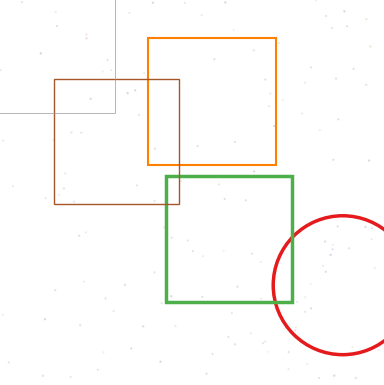[{"shape": "circle", "thickness": 2.5, "radius": 0.9, "center": [0.89, 0.259]}, {"shape": "square", "thickness": 2.5, "radius": 0.82, "center": [0.594, 0.379]}, {"shape": "square", "thickness": 1.5, "radius": 0.83, "center": [0.551, 0.736]}, {"shape": "square", "thickness": 1, "radius": 0.81, "center": [0.302, 0.633]}, {"shape": "square", "thickness": 0.5, "radius": 0.92, "center": [0.116, 0.891]}]